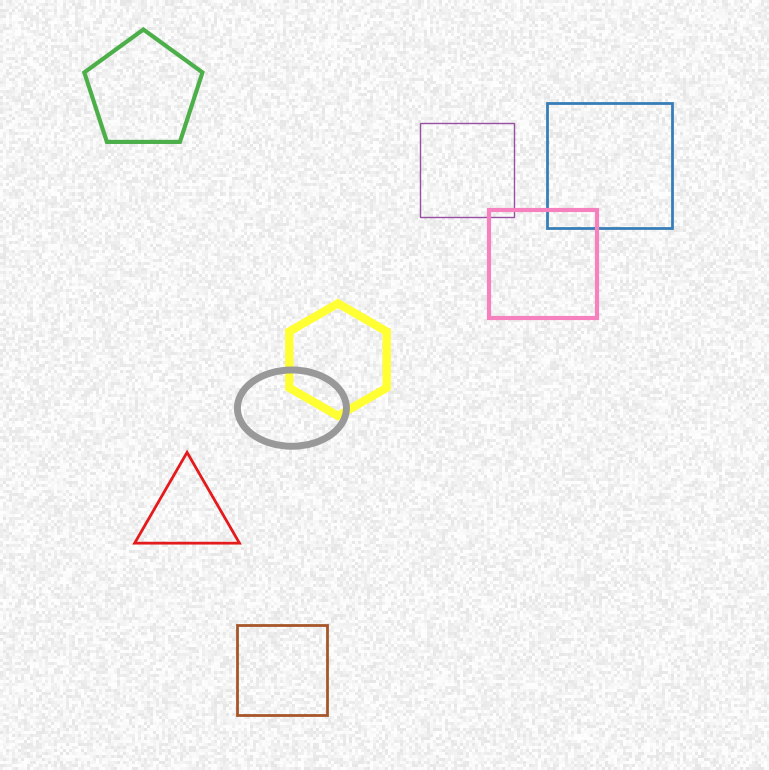[{"shape": "triangle", "thickness": 1, "radius": 0.39, "center": [0.243, 0.334]}, {"shape": "square", "thickness": 1, "radius": 0.41, "center": [0.791, 0.785]}, {"shape": "pentagon", "thickness": 1.5, "radius": 0.4, "center": [0.186, 0.881]}, {"shape": "square", "thickness": 0.5, "radius": 0.31, "center": [0.607, 0.779]}, {"shape": "hexagon", "thickness": 3, "radius": 0.37, "center": [0.439, 0.533]}, {"shape": "square", "thickness": 1, "radius": 0.29, "center": [0.367, 0.13]}, {"shape": "square", "thickness": 1.5, "radius": 0.35, "center": [0.706, 0.657]}, {"shape": "oval", "thickness": 2.5, "radius": 0.35, "center": [0.379, 0.47]}]